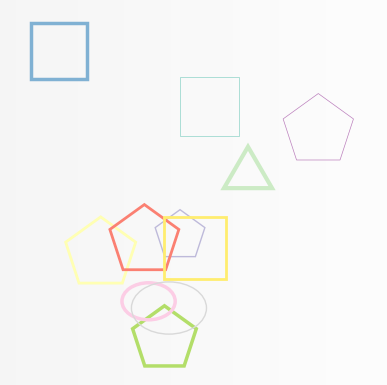[{"shape": "square", "thickness": 0.5, "radius": 0.38, "center": [0.541, 0.722]}, {"shape": "pentagon", "thickness": 2, "radius": 0.48, "center": [0.26, 0.342]}, {"shape": "pentagon", "thickness": 1, "radius": 0.34, "center": [0.465, 0.388]}, {"shape": "pentagon", "thickness": 2, "radius": 0.47, "center": [0.373, 0.375]}, {"shape": "square", "thickness": 2.5, "radius": 0.36, "center": [0.152, 0.867]}, {"shape": "pentagon", "thickness": 2.5, "radius": 0.43, "center": [0.424, 0.119]}, {"shape": "oval", "thickness": 2.5, "radius": 0.34, "center": [0.383, 0.217]}, {"shape": "oval", "thickness": 1, "radius": 0.48, "center": [0.436, 0.2]}, {"shape": "pentagon", "thickness": 0.5, "radius": 0.48, "center": [0.821, 0.662]}, {"shape": "triangle", "thickness": 3, "radius": 0.36, "center": [0.64, 0.547]}, {"shape": "square", "thickness": 2, "radius": 0.4, "center": [0.504, 0.356]}]